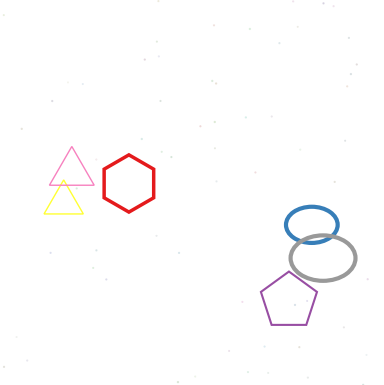[{"shape": "hexagon", "thickness": 2.5, "radius": 0.37, "center": [0.335, 0.523]}, {"shape": "oval", "thickness": 3, "radius": 0.34, "center": [0.81, 0.416]}, {"shape": "pentagon", "thickness": 1.5, "radius": 0.38, "center": [0.751, 0.218]}, {"shape": "triangle", "thickness": 1, "radius": 0.29, "center": [0.165, 0.474]}, {"shape": "triangle", "thickness": 1, "radius": 0.34, "center": [0.187, 0.552]}, {"shape": "oval", "thickness": 3, "radius": 0.42, "center": [0.839, 0.33]}]